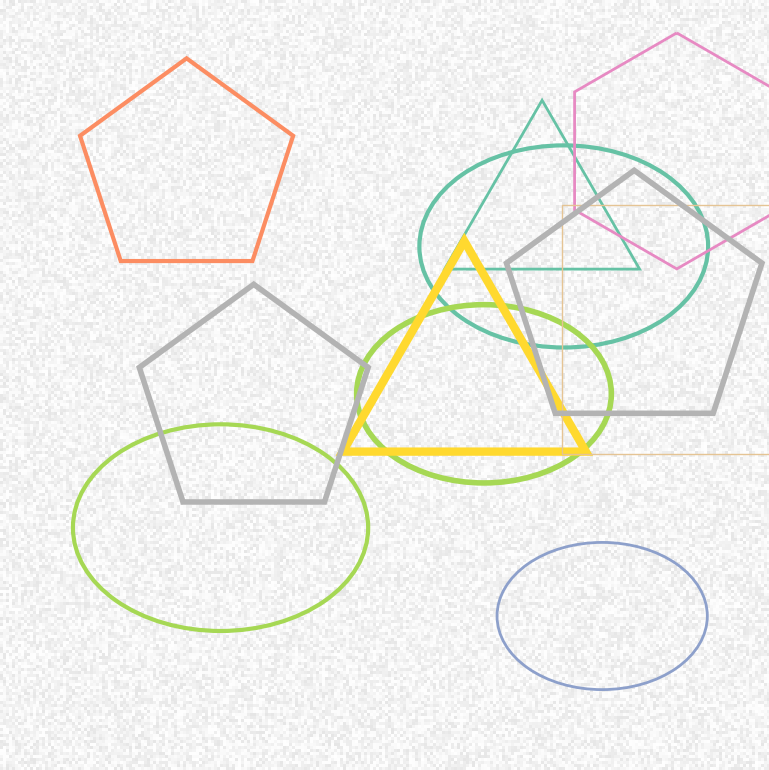[{"shape": "triangle", "thickness": 1, "radius": 0.73, "center": [0.704, 0.724]}, {"shape": "oval", "thickness": 1.5, "radius": 0.94, "center": [0.732, 0.68]}, {"shape": "pentagon", "thickness": 1.5, "radius": 0.73, "center": [0.242, 0.779]}, {"shape": "oval", "thickness": 1, "radius": 0.68, "center": [0.782, 0.2]}, {"shape": "hexagon", "thickness": 1, "radius": 0.77, "center": [0.879, 0.804]}, {"shape": "oval", "thickness": 1.5, "radius": 0.96, "center": [0.286, 0.315]}, {"shape": "oval", "thickness": 2, "radius": 0.83, "center": [0.629, 0.489]}, {"shape": "triangle", "thickness": 3, "radius": 0.91, "center": [0.603, 0.505]}, {"shape": "square", "thickness": 0.5, "radius": 0.81, "center": [0.892, 0.572]}, {"shape": "pentagon", "thickness": 2, "radius": 0.78, "center": [0.33, 0.475]}, {"shape": "pentagon", "thickness": 2, "radius": 0.87, "center": [0.824, 0.604]}]